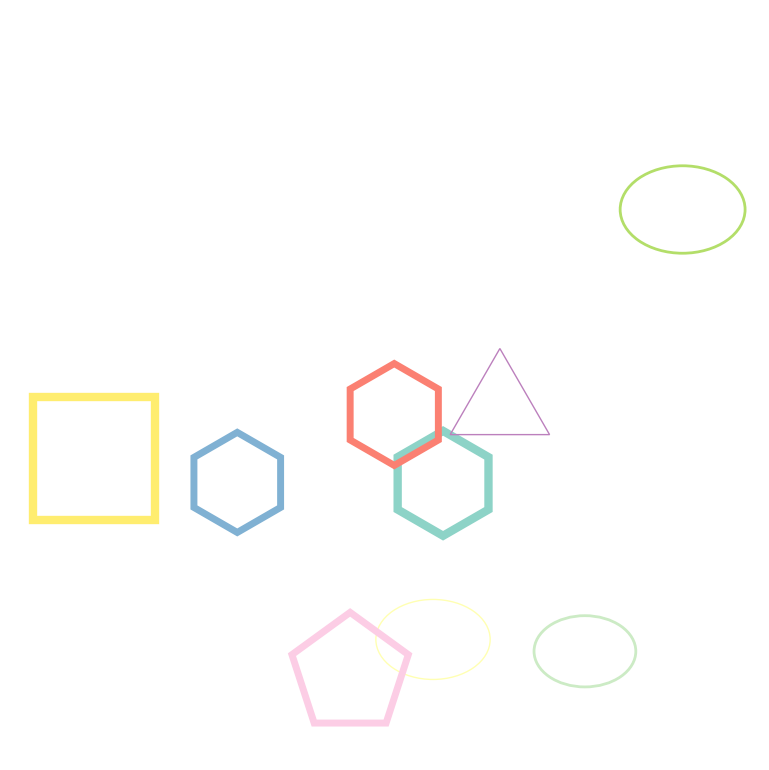[{"shape": "hexagon", "thickness": 3, "radius": 0.34, "center": [0.575, 0.372]}, {"shape": "oval", "thickness": 0.5, "radius": 0.37, "center": [0.562, 0.17]}, {"shape": "hexagon", "thickness": 2.5, "radius": 0.33, "center": [0.512, 0.462]}, {"shape": "hexagon", "thickness": 2.5, "radius": 0.32, "center": [0.308, 0.373]}, {"shape": "oval", "thickness": 1, "radius": 0.41, "center": [0.887, 0.728]}, {"shape": "pentagon", "thickness": 2.5, "radius": 0.4, "center": [0.455, 0.125]}, {"shape": "triangle", "thickness": 0.5, "radius": 0.37, "center": [0.649, 0.473]}, {"shape": "oval", "thickness": 1, "radius": 0.33, "center": [0.76, 0.154]}, {"shape": "square", "thickness": 3, "radius": 0.4, "center": [0.122, 0.405]}]